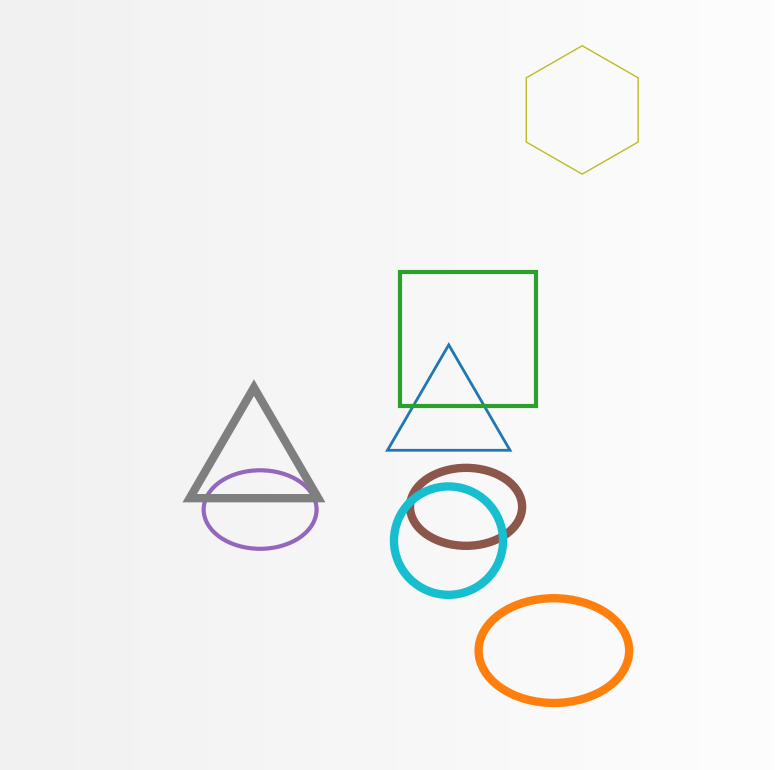[{"shape": "triangle", "thickness": 1, "radius": 0.46, "center": [0.579, 0.461]}, {"shape": "oval", "thickness": 3, "radius": 0.49, "center": [0.715, 0.155]}, {"shape": "square", "thickness": 1.5, "radius": 0.44, "center": [0.604, 0.56]}, {"shape": "oval", "thickness": 1.5, "radius": 0.36, "center": [0.336, 0.338]}, {"shape": "oval", "thickness": 3, "radius": 0.36, "center": [0.601, 0.342]}, {"shape": "triangle", "thickness": 3, "radius": 0.48, "center": [0.328, 0.401]}, {"shape": "hexagon", "thickness": 0.5, "radius": 0.42, "center": [0.751, 0.857]}, {"shape": "circle", "thickness": 3, "radius": 0.35, "center": [0.579, 0.298]}]